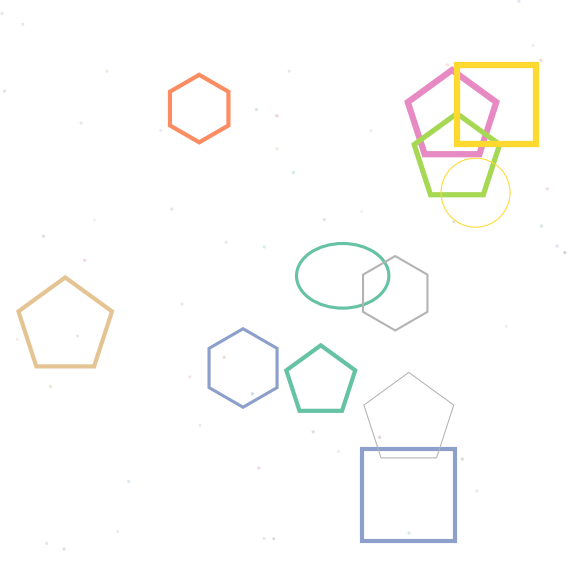[{"shape": "pentagon", "thickness": 2, "radius": 0.31, "center": [0.555, 0.338]}, {"shape": "oval", "thickness": 1.5, "radius": 0.4, "center": [0.593, 0.522]}, {"shape": "hexagon", "thickness": 2, "radius": 0.29, "center": [0.345, 0.811]}, {"shape": "hexagon", "thickness": 1.5, "radius": 0.34, "center": [0.421, 0.362]}, {"shape": "square", "thickness": 2, "radius": 0.4, "center": [0.707, 0.142]}, {"shape": "pentagon", "thickness": 3, "radius": 0.4, "center": [0.783, 0.797]}, {"shape": "pentagon", "thickness": 2.5, "radius": 0.39, "center": [0.791, 0.725]}, {"shape": "square", "thickness": 3, "radius": 0.34, "center": [0.86, 0.818]}, {"shape": "circle", "thickness": 0.5, "radius": 0.3, "center": [0.823, 0.665]}, {"shape": "pentagon", "thickness": 2, "radius": 0.43, "center": [0.113, 0.434]}, {"shape": "hexagon", "thickness": 1, "radius": 0.32, "center": [0.684, 0.491]}, {"shape": "pentagon", "thickness": 0.5, "radius": 0.41, "center": [0.708, 0.272]}]